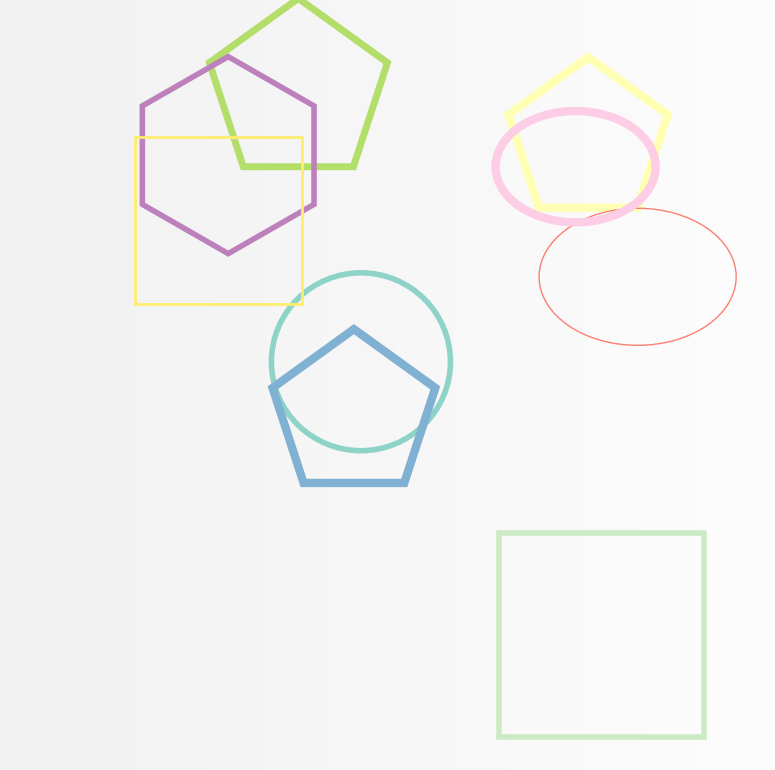[{"shape": "circle", "thickness": 2, "radius": 0.58, "center": [0.466, 0.53]}, {"shape": "pentagon", "thickness": 3, "radius": 0.54, "center": [0.759, 0.818]}, {"shape": "oval", "thickness": 0.5, "radius": 0.64, "center": [0.823, 0.641]}, {"shape": "pentagon", "thickness": 3, "radius": 0.55, "center": [0.457, 0.462]}, {"shape": "pentagon", "thickness": 2.5, "radius": 0.6, "center": [0.385, 0.881]}, {"shape": "oval", "thickness": 3, "radius": 0.52, "center": [0.743, 0.784]}, {"shape": "hexagon", "thickness": 2, "radius": 0.64, "center": [0.294, 0.799]}, {"shape": "square", "thickness": 2, "radius": 0.66, "center": [0.776, 0.175]}, {"shape": "square", "thickness": 1, "radius": 0.54, "center": [0.282, 0.714]}]